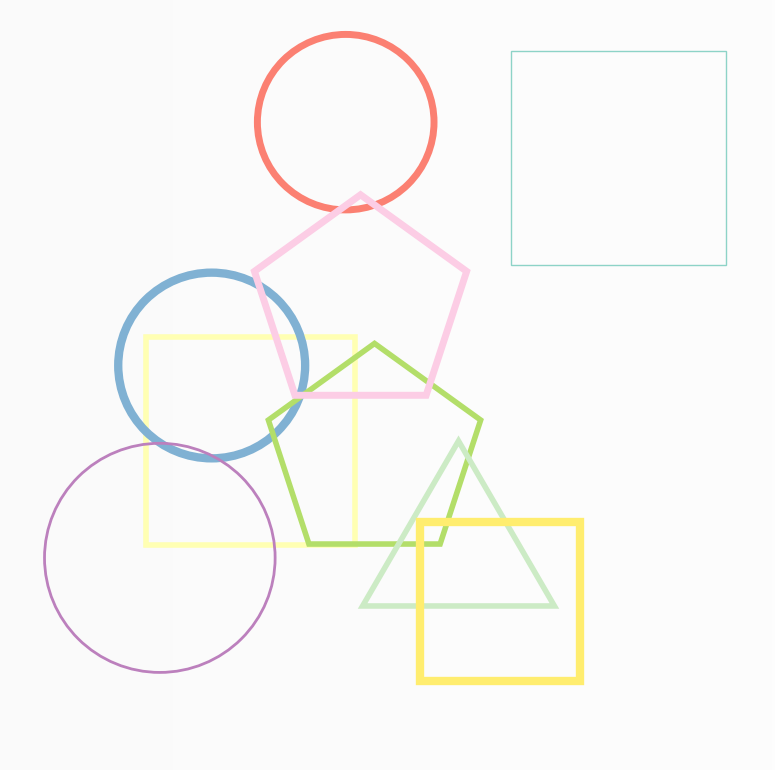[{"shape": "square", "thickness": 0.5, "radius": 0.69, "center": [0.798, 0.795]}, {"shape": "square", "thickness": 2, "radius": 0.67, "center": [0.323, 0.427]}, {"shape": "circle", "thickness": 2.5, "radius": 0.57, "center": [0.446, 0.841]}, {"shape": "circle", "thickness": 3, "radius": 0.6, "center": [0.273, 0.525]}, {"shape": "pentagon", "thickness": 2, "radius": 0.72, "center": [0.483, 0.41]}, {"shape": "pentagon", "thickness": 2.5, "radius": 0.72, "center": [0.465, 0.603]}, {"shape": "circle", "thickness": 1, "radius": 0.74, "center": [0.206, 0.276]}, {"shape": "triangle", "thickness": 2, "radius": 0.71, "center": [0.592, 0.284]}, {"shape": "square", "thickness": 3, "radius": 0.52, "center": [0.645, 0.219]}]